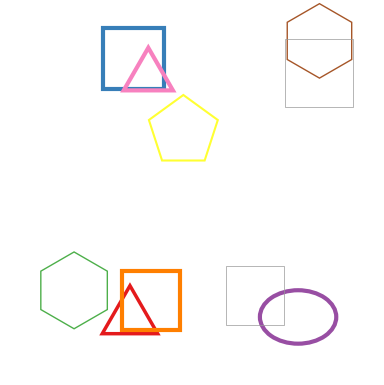[{"shape": "triangle", "thickness": 2.5, "radius": 0.42, "center": [0.338, 0.175]}, {"shape": "square", "thickness": 3, "radius": 0.4, "center": [0.348, 0.848]}, {"shape": "hexagon", "thickness": 1, "radius": 0.5, "center": [0.192, 0.246]}, {"shape": "oval", "thickness": 3, "radius": 0.5, "center": [0.774, 0.177]}, {"shape": "square", "thickness": 3, "radius": 0.38, "center": [0.393, 0.22]}, {"shape": "pentagon", "thickness": 1.5, "radius": 0.47, "center": [0.476, 0.659]}, {"shape": "hexagon", "thickness": 1, "radius": 0.48, "center": [0.83, 0.894]}, {"shape": "triangle", "thickness": 3, "radius": 0.37, "center": [0.385, 0.802]}, {"shape": "square", "thickness": 0.5, "radius": 0.45, "center": [0.828, 0.811]}, {"shape": "square", "thickness": 0.5, "radius": 0.38, "center": [0.662, 0.232]}]